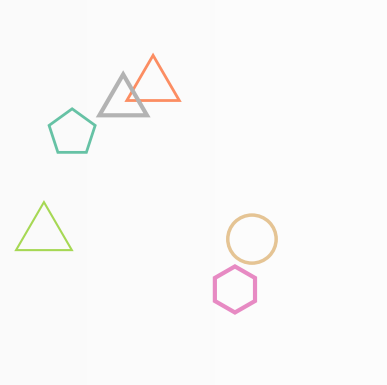[{"shape": "pentagon", "thickness": 2, "radius": 0.31, "center": [0.186, 0.655]}, {"shape": "triangle", "thickness": 2, "radius": 0.39, "center": [0.395, 0.778]}, {"shape": "hexagon", "thickness": 3, "radius": 0.3, "center": [0.606, 0.248]}, {"shape": "triangle", "thickness": 1.5, "radius": 0.42, "center": [0.113, 0.392]}, {"shape": "circle", "thickness": 2.5, "radius": 0.31, "center": [0.65, 0.379]}, {"shape": "triangle", "thickness": 3, "radius": 0.35, "center": [0.318, 0.736]}]